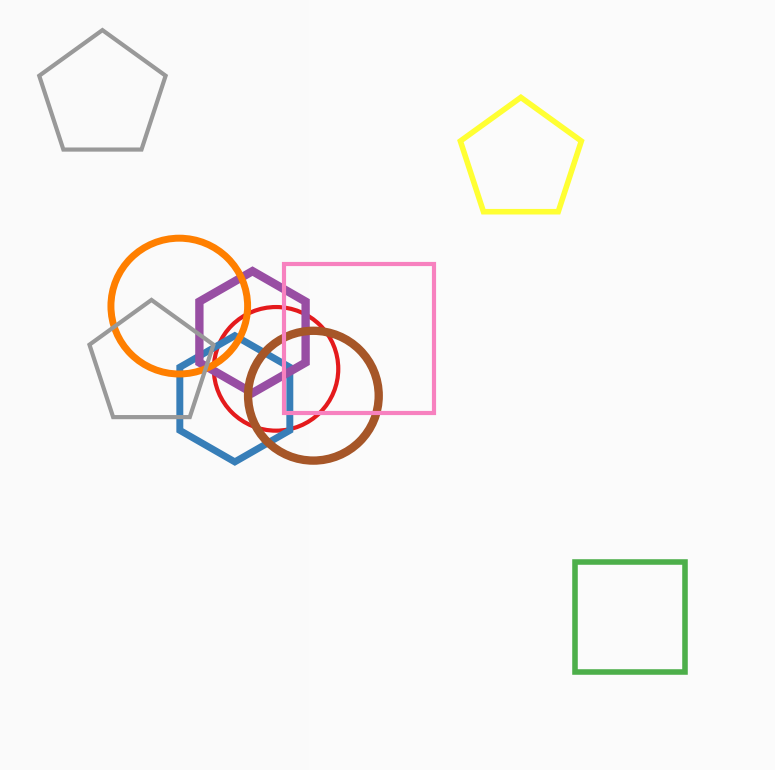[{"shape": "circle", "thickness": 1.5, "radius": 0.4, "center": [0.356, 0.521]}, {"shape": "hexagon", "thickness": 2.5, "radius": 0.41, "center": [0.303, 0.482]}, {"shape": "square", "thickness": 2, "radius": 0.36, "center": [0.813, 0.199]}, {"shape": "hexagon", "thickness": 3, "radius": 0.4, "center": [0.326, 0.569]}, {"shape": "circle", "thickness": 2.5, "radius": 0.44, "center": [0.231, 0.602]}, {"shape": "pentagon", "thickness": 2, "radius": 0.41, "center": [0.672, 0.791]}, {"shape": "circle", "thickness": 3, "radius": 0.42, "center": [0.404, 0.486]}, {"shape": "square", "thickness": 1.5, "radius": 0.48, "center": [0.463, 0.56]}, {"shape": "pentagon", "thickness": 1.5, "radius": 0.43, "center": [0.132, 0.875]}, {"shape": "pentagon", "thickness": 1.5, "radius": 0.42, "center": [0.195, 0.526]}]